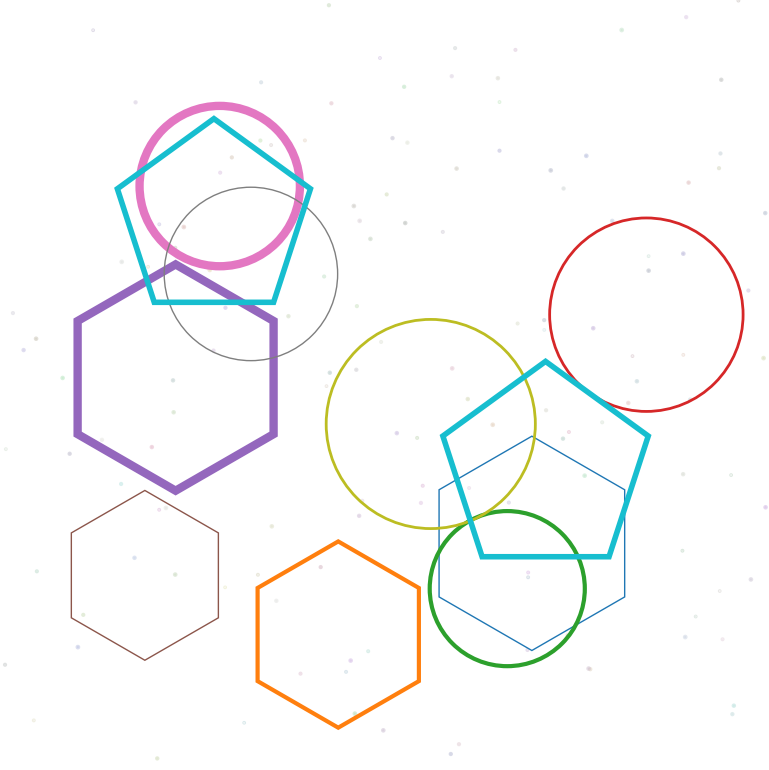[{"shape": "hexagon", "thickness": 0.5, "radius": 0.7, "center": [0.691, 0.294]}, {"shape": "hexagon", "thickness": 1.5, "radius": 0.6, "center": [0.439, 0.176]}, {"shape": "circle", "thickness": 1.5, "radius": 0.5, "center": [0.659, 0.236]}, {"shape": "circle", "thickness": 1, "radius": 0.63, "center": [0.839, 0.591]}, {"shape": "hexagon", "thickness": 3, "radius": 0.73, "center": [0.228, 0.51]}, {"shape": "hexagon", "thickness": 0.5, "radius": 0.55, "center": [0.188, 0.253]}, {"shape": "circle", "thickness": 3, "radius": 0.52, "center": [0.285, 0.758]}, {"shape": "circle", "thickness": 0.5, "radius": 0.56, "center": [0.326, 0.644]}, {"shape": "circle", "thickness": 1, "radius": 0.68, "center": [0.559, 0.449]}, {"shape": "pentagon", "thickness": 2, "radius": 0.66, "center": [0.278, 0.714]}, {"shape": "pentagon", "thickness": 2, "radius": 0.7, "center": [0.709, 0.39]}]